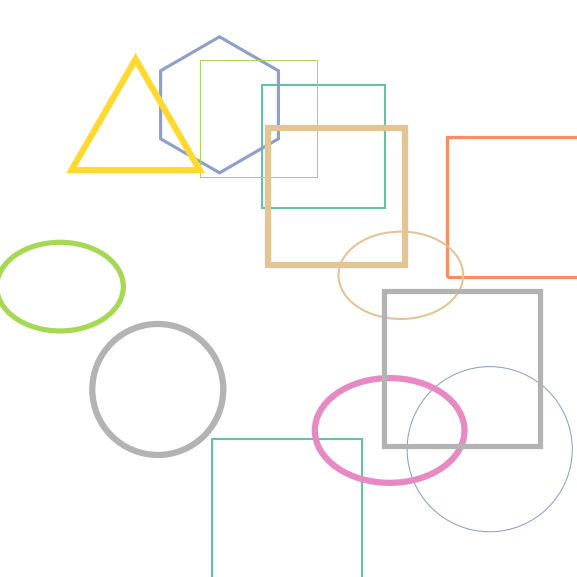[{"shape": "square", "thickness": 1, "radius": 0.53, "center": [0.56, 0.745]}, {"shape": "square", "thickness": 1, "radius": 0.65, "center": [0.496, 0.109]}, {"shape": "square", "thickness": 1.5, "radius": 0.61, "center": [0.895, 0.641]}, {"shape": "circle", "thickness": 0.5, "radius": 0.71, "center": [0.848, 0.221]}, {"shape": "hexagon", "thickness": 1.5, "radius": 0.59, "center": [0.38, 0.818]}, {"shape": "oval", "thickness": 3, "radius": 0.65, "center": [0.675, 0.254]}, {"shape": "square", "thickness": 0.5, "radius": 0.51, "center": [0.447, 0.794]}, {"shape": "oval", "thickness": 2.5, "radius": 0.55, "center": [0.104, 0.503]}, {"shape": "triangle", "thickness": 3, "radius": 0.64, "center": [0.235, 0.769]}, {"shape": "square", "thickness": 3, "radius": 0.59, "center": [0.582, 0.659]}, {"shape": "oval", "thickness": 1, "radius": 0.54, "center": [0.694, 0.522]}, {"shape": "circle", "thickness": 3, "radius": 0.57, "center": [0.273, 0.325]}, {"shape": "square", "thickness": 2.5, "radius": 0.67, "center": [0.799, 0.361]}]